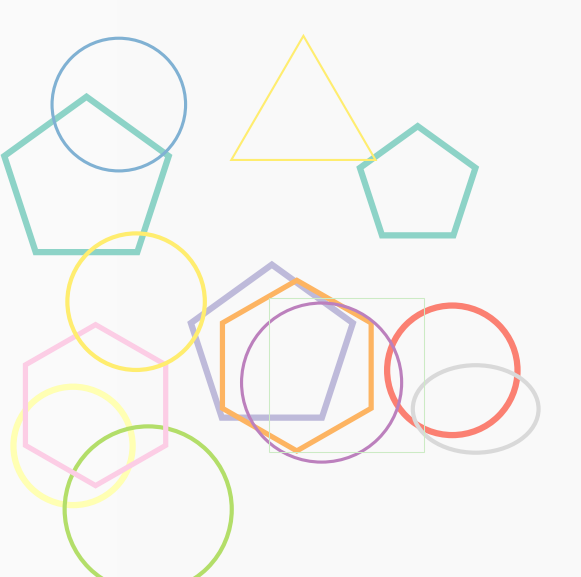[{"shape": "pentagon", "thickness": 3, "radius": 0.52, "center": [0.719, 0.676]}, {"shape": "pentagon", "thickness": 3, "radius": 0.74, "center": [0.149, 0.683]}, {"shape": "circle", "thickness": 3, "radius": 0.51, "center": [0.126, 0.227]}, {"shape": "pentagon", "thickness": 3, "radius": 0.73, "center": [0.468, 0.394]}, {"shape": "circle", "thickness": 3, "radius": 0.56, "center": [0.778, 0.358]}, {"shape": "circle", "thickness": 1.5, "radius": 0.57, "center": [0.204, 0.818]}, {"shape": "hexagon", "thickness": 2.5, "radius": 0.74, "center": [0.511, 0.366]}, {"shape": "circle", "thickness": 2, "radius": 0.72, "center": [0.255, 0.117]}, {"shape": "hexagon", "thickness": 2.5, "radius": 0.7, "center": [0.164, 0.298]}, {"shape": "oval", "thickness": 2, "radius": 0.54, "center": [0.818, 0.291]}, {"shape": "circle", "thickness": 1.5, "radius": 0.69, "center": [0.553, 0.337]}, {"shape": "square", "thickness": 0.5, "radius": 0.66, "center": [0.596, 0.35]}, {"shape": "triangle", "thickness": 1, "radius": 0.72, "center": [0.522, 0.794]}, {"shape": "circle", "thickness": 2, "radius": 0.59, "center": [0.234, 0.477]}]